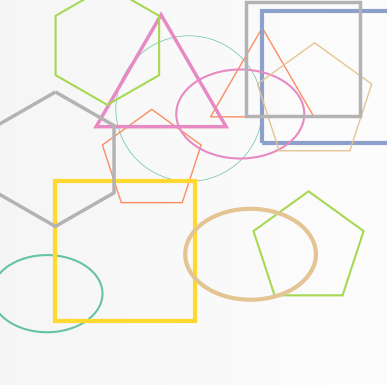[{"shape": "circle", "thickness": 0.5, "radius": 0.95, "center": [0.488, 0.718]}, {"shape": "oval", "thickness": 1.5, "radius": 0.72, "center": [0.121, 0.237]}, {"shape": "pentagon", "thickness": 1, "radius": 0.67, "center": [0.392, 0.582]}, {"shape": "triangle", "thickness": 1, "radius": 0.77, "center": [0.677, 0.774]}, {"shape": "square", "thickness": 3, "radius": 0.86, "center": [0.849, 0.8]}, {"shape": "oval", "thickness": 1.5, "radius": 0.83, "center": [0.62, 0.704]}, {"shape": "triangle", "thickness": 2.5, "radius": 0.97, "center": [0.416, 0.768]}, {"shape": "pentagon", "thickness": 1.5, "radius": 0.75, "center": [0.796, 0.354]}, {"shape": "hexagon", "thickness": 1.5, "radius": 0.77, "center": [0.277, 0.882]}, {"shape": "square", "thickness": 3, "radius": 0.91, "center": [0.322, 0.348]}, {"shape": "pentagon", "thickness": 1, "radius": 0.77, "center": [0.812, 0.734]}, {"shape": "oval", "thickness": 3, "radius": 0.84, "center": [0.647, 0.34]}, {"shape": "square", "thickness": 2.5, "radius": 0.73, "center": [0.781, 0.847]}, {"shape": "hexagon", "thickness": 2.5, "radius": 0.87, "center": [0.143, 0.586]}]